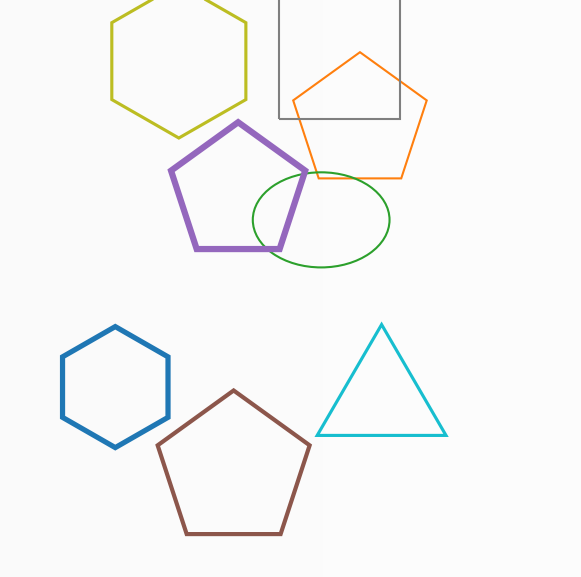[{"shape": "hexagon", "thickness": 2.5, "radius": 0.52, "center": [0.198, 0.329]}, {"shape": "pentagon", "thickness": 1, "radius": 0.6, "center": [0.619, 0.788]}, {"shape": "oval", "thickness": 1, "radius": 0.59, "center": [0.553, 0.618]}, {"shape": "pentagon", "thickness": 3, "radius": 0.61, "center": [0.41, 0.666]}, {"shape": "pentagon", "thickness": 2, "radius": 0.69, "center": [0.402, 0.186]}, {"shape": "square", "thickness": 1, "radius": 0.52, "center": [0.585, 0.898]}, {"shape": "hexagon", "thickness": 1.5, "radius": 0.67, "center": [0.308, 0.893]}, {"shape": "triangle", "thickness": 1.5, "radius": 0.64, "center": [0.657, 0.309]}]